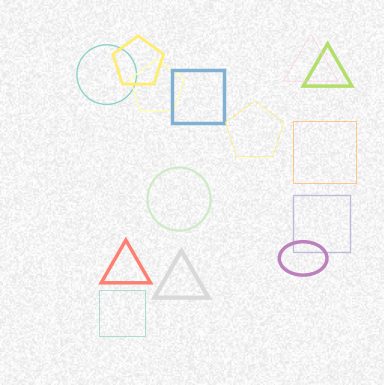[{"shape": "square", "thickness": 0.5, "radius": 0.3, "center": [0.318, 0.188]}, {"shape": "circle", "thickness": 1, "radius": 0.39, "center": [0.277, 0.806]}, {"shape": "pentagon", "thickness": 1, "radius": 0.37, "center": [0.408, 0.772]}, {"shape": "square", "thickness": 1, "radius": 0.37, "center": [0.835, 0.419]}, {"shape": "triangle", "thickness": 2.5, "radius": 0.37, "center": [0.327, 0.302]}, {"shape": "square", "thickness": 2.5, "radius": 0.34, "center": [0.515, 0.749]}, {"shape": "square", "thickness": 0.5, "radius": 0.4, "center": [0.843, 0.606]}, {"shape": "triangle", "thickness": 2.5, "radius": 0.37, "center": [0.851, 0.813]}, {"shape": "triangle", "thickness": 0.5, "radius": 0.41, "center": [0.807, 0.83]}, {"shape": "triangle", "thickness": 3, "radius": 0.41, "center": [0.471, 0.267]}, {"shape": "oval", "thickness": 2.5, "radius": 0.31, "center": [0.787, 0.329]}, {"shape": "circle", "thickness": 1.5, "radius": 0.41, "center": [0.465, 0.483]}, {"shape": "pentagon", "thickness": 2, "radius": 0.35, "center": [0.359, 0.838]}, {"shape": "pentagon", "thickness": 0.5, "radius": 0.4, "center": [0.661, 0.658]}]